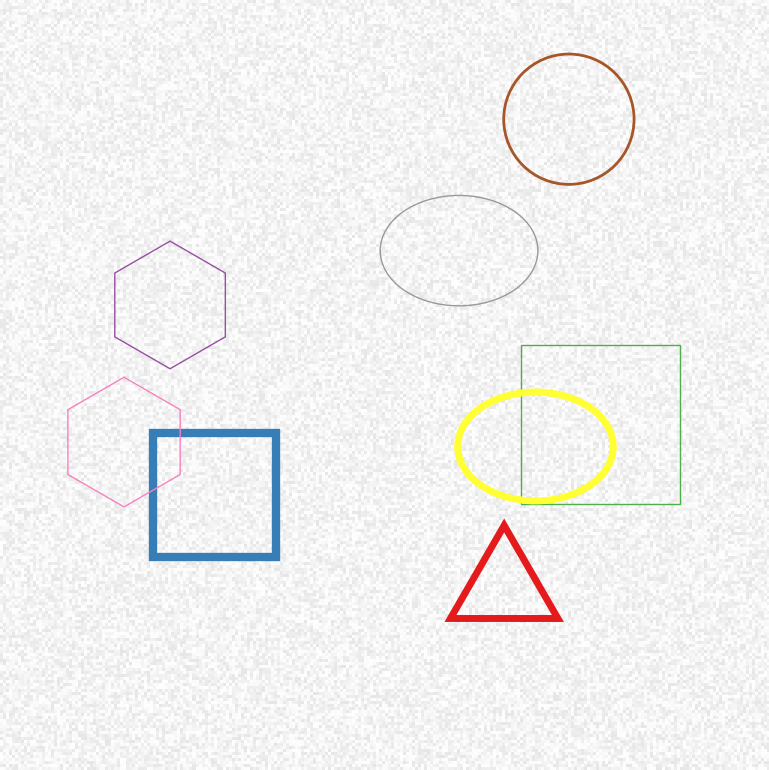[{"shape": "triangle", "thickness": 2.5, "radius": 0.4, "center": [0.655, 0.237]}, {"shape": "square", "thickness": 3, "radius": 0.4, "center": [0.279, 0.357]}, {"shape": "square", "thickness": 0.5, "radius": 0.51, "center": [0.78, 0.449]}, {"shape": "hexagon", "thickness": 0.5, "radius": 0.41, "center": [0.221, 0.604]}, {"shape": "oval", "thickness": 2.5, "radius": 0.51, "center": [0.695, 0.42]}, {"shape": "circle", "thickness": 1, "radius": 0.42, "center": [0.739, 0.845]}, {"shape": "hexagon", "thickness": 0.5, "radius": 0.42, "center": [0.161, 0.426]}, {"shape": "oval", "thickness": 0.5, "radius": 0.51, "center": [0.596, 0.674]}]